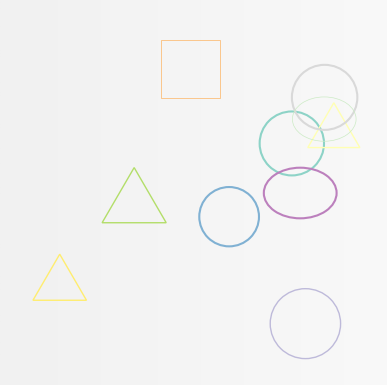[{"shape": "circle", "thickness": 1.5, "radius": 0.42, "center": [0.753, 0.627]}, {"shape": "triangle", "thickness": 1, "radius": 0.39, "center": [0.861, 0.655]}, {"shape": "circle", "thickness": 1, "radius": 0.45, "center": [0.788, 0.159]}, {"shape": "circle", "thickness": 1.5, "radius": 0.39, "center": [0.591, 0.437]}, {"shape": "square", "thickness": 0.5, "radius": 0.38, "center": [0.491, 0.822]}, {"shape": "triangle", "thickness": 1, "radius": 0.48, "center": [0.346, 0.469]}, {"shape": "circle", "thickness": 1.5, "radius": 0.42, "center": [0.838, 0.747]}, {"shape": "oval", "thickness": 1.5, "radius": 0.47, "center": [0.775, 0.499]}, {"shape": "oval", "thickness": 0.5, "radius": 0.41, "center": [0.837, 0.691]}, {"shape": "triangle", "thickness": 1, "radius": 0.4, "center": [0.154, 0.26]}]